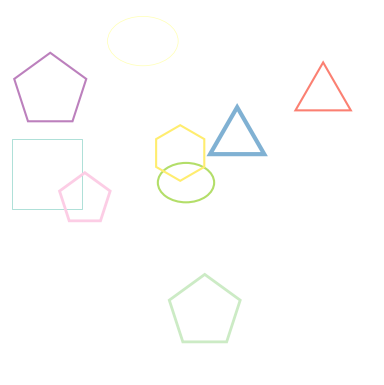[{"shape": "square", "thickness": 0.5, "radius": 0.46, "center": [0.123, 0.549]}, {"shape": "oval", "thickness": 0.5, "radius": 0.46, "center": [0.371, 0.893]}, {"shape": "triangle", "thickness": 1.5, "radius": 0.41, "center": [0.839, 0.755]}, {"shape": "triangle", "thickness": 3, "radius": 0.41, "center": [0.616, 0.64]}, {"shape": "oval", "thickness": 1.5, "radius": 0.37, "center": [0.483, 0.526]}, {"shape": "pentagon", "thickness": 2, "radius": 0.35, "center": [0.22, 0.482]}, {"shape": "pentagon", "thickness": 1.5, "radius": 0.49, "center": [0.13, 0.765]}, {"shape": "pentagon", "thickness": 2, "radius": 0.48, "center": [0.532, 0.19]}, {"shape": "hexagon", "thickness": 1.5, "radius": 0.36, "center": [0.468, 0.603]}]